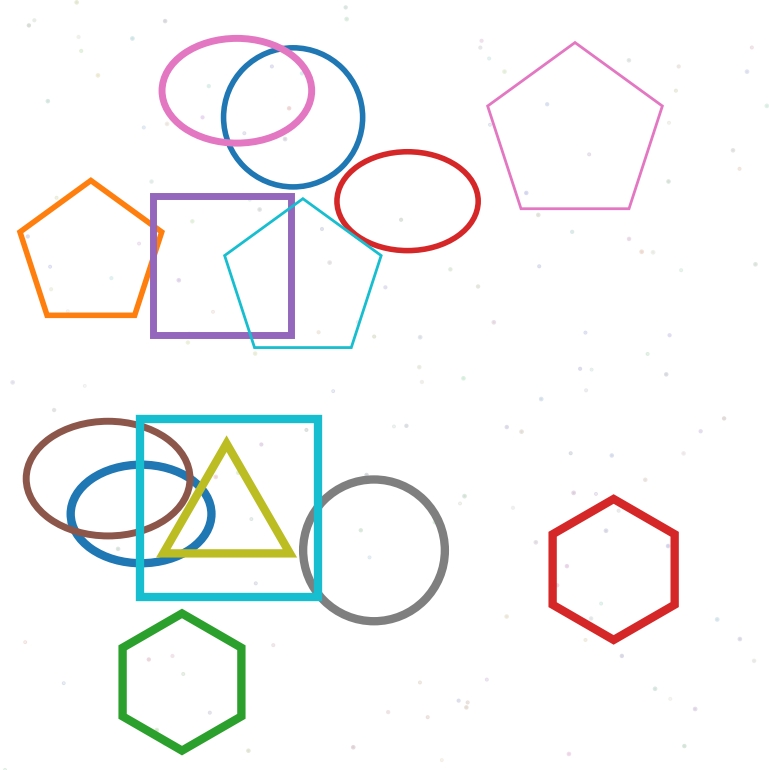[{"shape": "circle", "thickness": 2, "radius": 0.45, "center": [0.381, 0.848]}, {"shape": "oval", "thickness": 3, "radius": 0.46, "center": [0.183, 0.333]}, {"shape": "pentagon", "thickness": 2, "radius": 0.48, "center": [0.118, 0.669]}, {"shape": "hexagon", "thickness": 3, "radius": 0.45, "center": [0.236, 0.114]}, {"shape": "hexagon", "thickness": 3, "radius": 0.46, "center": [0.797, 0.26]}, {"shape": "oval", "thickness": 2, "radius": 0.46, "center": [0.529, 0.739]}, {"shape": "square", "thickness": 2.5, "radius": 0.45, "center": [0.288, 0.656]}, {"shape": "oval", "thickness": 2.5, "radius": 0.53, "center": [0.14, 0.378]}, {"shape": "oval", "thickness": 2.5, "radius": 0.49, "center": [0.308, 0.882]}, {"shape": "pentagon", "thickness": 1, "radius": 0.6, "center": [0.747, 0.825]}, {"shape": "circle", "thickness": 3, "radius": 0.46, "center": [0.486, 0.285]}, {"shape": "triangle", "thickness": 3, "radius": 0.47, "center": [0.294, 0.329]}, {"shape": "square", "thickness": 3, "radius": 0.58, "center": [0.297, 0.341]}, {"shape": "pentagon", "thickness": 1, "radius": 0.53, "center": [0.393, 0.635]}]